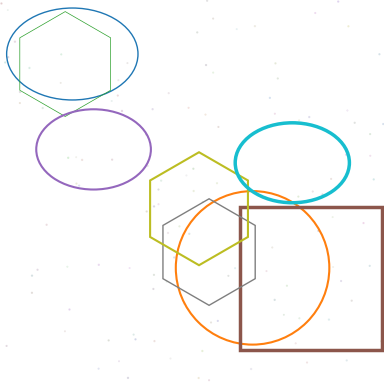[{"shape": "oval", "thickness": 1, "radius": 0.85, "center": [0.188, 0.86]}, {"shape": "circle", "thickness": 1.5, "radius": 1.0, "center": [0.656, 0.304]}, {"shape": "hexagon", "thickness": 0.5, "radius": 0.68, "center": [0.169, 0.834]}, {"shape": "oval", "thickness": 1.5, "radius": 0.74, "center": [0.243, 0.612]}, {"shape": "square", "thickness": 2.5, "radius": 0.93, "center": [0.808, 0.276]}, {"shape": "hexagon", "thickness": 1, "radius": 0.69, "center": [0.543, 0.345]}, {"shape": "hexagon", "thickness": 1.5, "radius": 0.73, "center": [0.517, 0.458]}, {"shape": "oval", "thickness": 2.5, "radius": 0.74, "center": [0.759, 0.577]}]